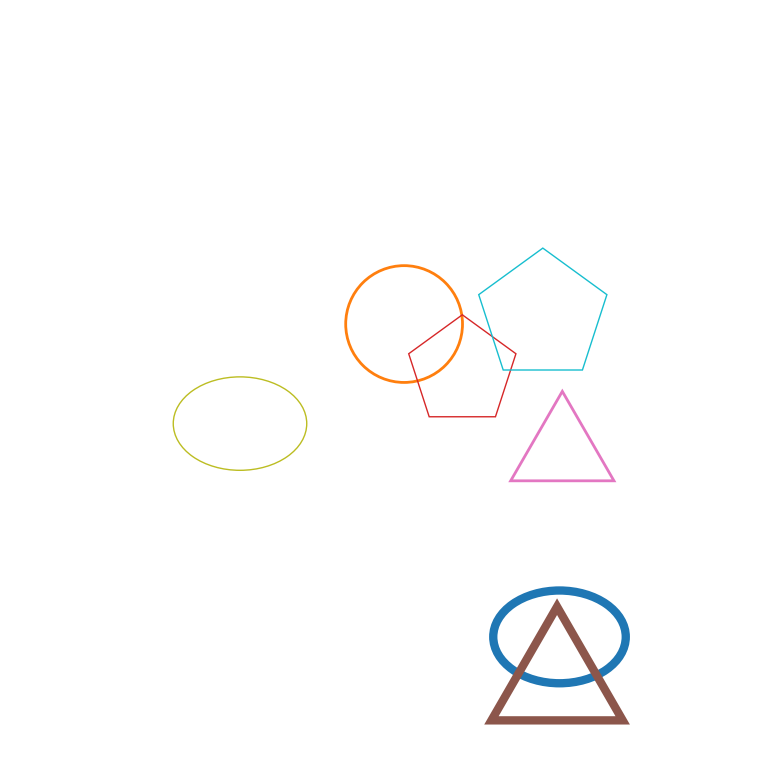[{"shape": "oval", "thickness": 3, "radius": 0.43, "center": [0.727, 0.173]}, {"shape": "circle", "thickness": 1, "radius": 0.38, "center": [0.525, 0.579]}, {"shape": "pentagon", "thickness": 0.5, "radius": 0.37, "center": [0.6, 0.518]}, {"shape": "triangle", "thickness": 3, "radius": 0.49, "center": [0.723, 0.114]}, {"shape": "triangle", "thickness": 1, "radius": 0.39, "center": [0.73, 0.414]}, {"shape": "oval", "thickness": 0.5, "radius": 0.43, "center": [0.312, 0.45]}, {"shape": "pentagon", "thickness": 0.5, "radius": 0.44, "center": [0.705, 0.59]}]